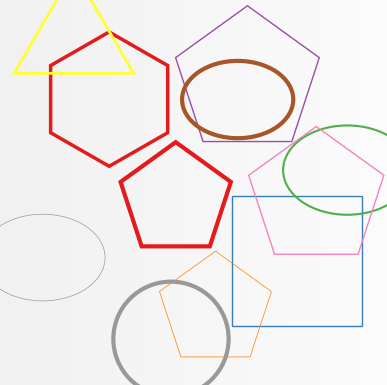[{"shape": "pentagon", "thickness": 3, "radius": 0.75, "center": [0.453, 0.481]}, {"shape": "hexagon", "thickness": 2.5, "radius": 0.87, "center": [0.282, 0.743]}, {"shape": "square", "thickness": 1, "radius": 0.84, "center": [0.767, 0.322]}, {"shape": "oval", "thickness": 1.5, "radius": 0.83, "center": [0.896, 0.558]}, {"shape": "pentagon", "thickness": 1, "radius": 0.97, "center": [0.639, 0.79]}, {"shape": "pentagon", "thickness": 0.5, "radius": 0.76, "center": [0.556, 0.196]}, {"shape": "triangle", "thickness": 2, "radius": 0.89, "center": [0.191, 0.899]}, {"shape": "oval", "thickness": 3, "radius": 0.72, "center": [0.613, 0.741]}, {"shape": "pentagon", "thickness": 1, "radius": 0.92, "center": [0.816, 0.488]}, {"shape": "circle", "thickness": 3, "radius": 0.74, "center": [0.441, 0.12]}, {"shape": "oval", "thickness": 0.5, "radius": 0.8, "center": [0.11, 0.331]}]